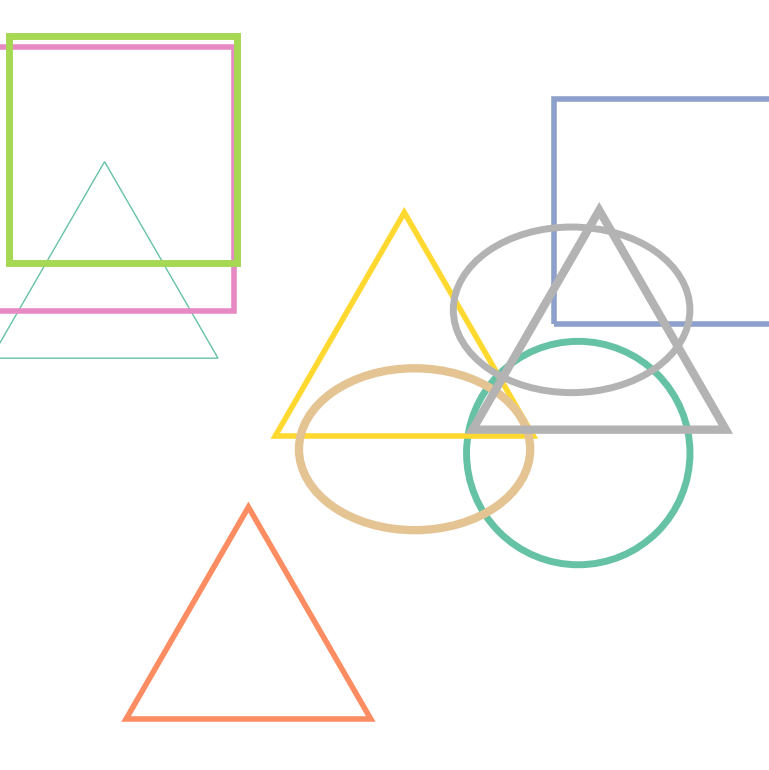[{"shape": "triangle", "thickness": 0.5, "radius": 0.85, "center": [0.136, 0.62]}, {"shape": "circle", "thickness": 2.5, "radius": 0.73, "center": [0.751, 0.412]}, {"shape": "triangle", "thickness": 2, "radius": 0.92, "center": [0.323, 0.158]}, {"shape": "square", "thickness": 2, "radius": 0.73, "center": [0.865, 0.725]}, {"shape": "square", "thickness": 2, "radius": 0.86, "center": [0.132, 0.768]}, {"shape": "square", "thickness": 2.5, "radius": 0.74, "center": [0.16, 0.806]}, {"shape": "triangle", "thickness": 2, "radius": 0.97, "center": [0.525, 0.531]}, {"shape": "oval", "thickness": 3, "radius": 0.75, "center": [0.538, 0.417]}, {"shape": "oval", "thickness": 2.5, "radius": 0.77, "center": [0.742, 0.598]}, {"shape": "triangle", "thickness": 3, "radius": 0.95, "center": [0.778, 0.537]}]